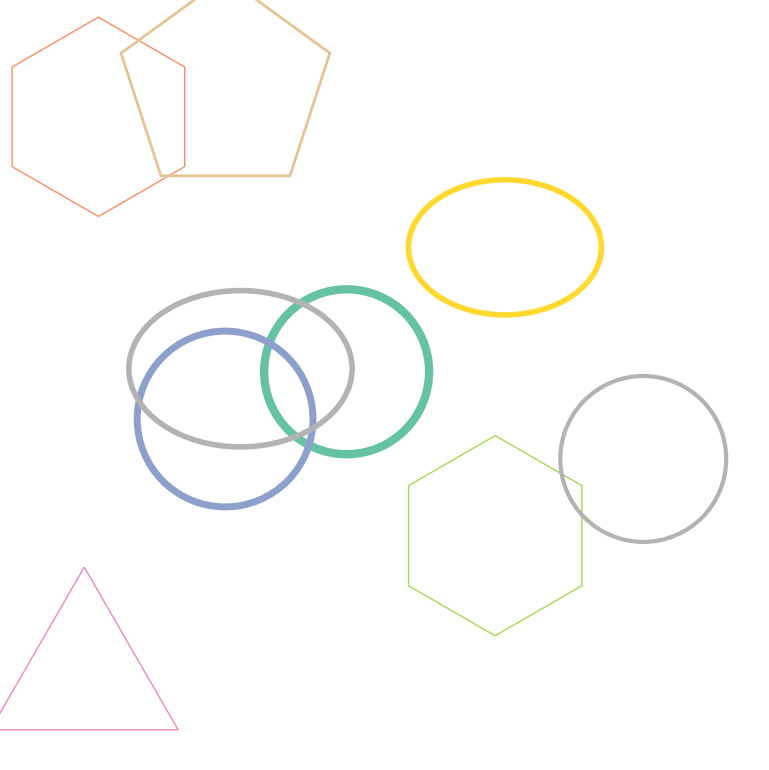[{"shape": "circle", "thickness": 3, "radius": 0.54, "center": [0.45, 0.517]}, {"shape": "hexagon", "thickness": 0.5, "radius": 0.65, "center": [0.128, 0.848]}, {"shape": "circle", "thickness": 2.5, "radius": 0.57, "center": [0.292, 0.456]}, {"shape": "triangle", "thickness": 0.5, "radius": 0.7, "center": [0.109, 0.123]}, {"shape": "hexagon", "thickness": 0.5, "radius": 0.65, "center": [0.643, 0.304]}, {"shape": "oval", "thickness": 2, "radius": 0.63, "center": [0.656, 0.679]}, {"shape": "pentagon", "thickness": 1, "radius": 0.71, "center": [0.293, 0.887]}, {"shape": "oval", "thickness": 2, "radius": 0.72, "center": [0.312, 0.521]}, {"shape": "circle", "thickness": 1.5, "radius": 0.54, "center": [0.835, 0.404]}]